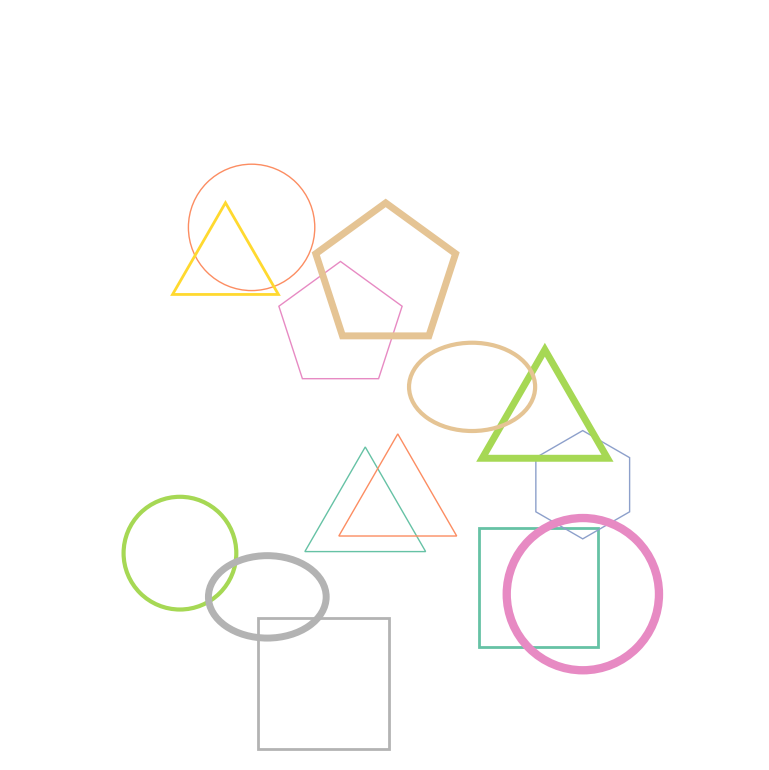[{"shape": "square", "thickness": 1, "radius": 0.39, "center": [0.699, 0.237]}, {"shape": "triangle", "thickness": 0.5, "radius": 0.45, "center": [0.474, 0.329]}, {"shape": "triangle", "thickness": 0.5, "radius": 0.44, "center": [0.517, 0.348]}, {"shape": "circle", "thickness": 0.5, "radius": 0.41, "center": [0.327, 0.705]}, {"shape": "hexagon", "thickness": 0.5, "radius": 0.35, "center": [0.757, 0.37]}, {"shape": "pentagon", "thickness": 0.5, "radius": 0.42, "center": [0.442, 0.576]}, {"shape": "circle", "thickness": 3, "radius": 0.49, "center": [0.757, 0.228]}, {"shape": "circle", "thickness": 1.5, "radius": 0.37, "center": [0.234, 0.282]}, {"shape": "triangle", "thickness": 2.5, "radius": 0.47, "center": [0.708, 0.452]}, {"shape": "triangle", "thickness": 1, "radius": 0.4, "center": [0.293, 0.657]}, {"shape": "pentagon", "thickness": 2.5, "radius": 0.48, "center": [0.501, 0.641]}, {"shape": "oval", "thickness": 1.5, "radius": 0.41, "center": [0.613, 0.498]}, {"shape": "square", "thickness": 1, "radius": 0.43, "center": [0.42, 0.113]}, {"shape": "oval", "thickness": 2.5, "radius": 0.38, "center": [0.347, 0.225]}]